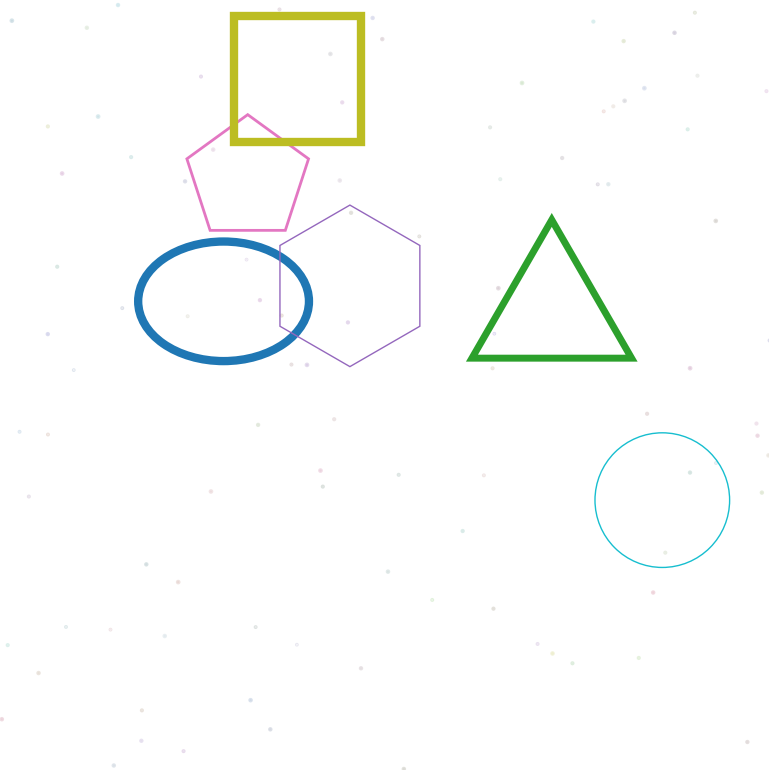[{"shape": "oval", "thickness": 3, "radius": 0.55, "center": [0.29, 0.609]}, {"shape": "triangle", "thickness": 2.5, "radius": 0.6, "center": [0.717, 0.595]}, {"shape": "hexagon", "thickness": 0.5, "radius": 0.52, "center": [0.454, 0.629]}, {"shape": "pentagon", "thickness": 1, "radius": 0.42, "center": [0.322, 0.768]}, {"shape": "square", "thickness": 3, "radius": 0.41, "center": [0.387, 0.897]}, {"shape": "circle", "thickness": 0.5, "radius": 0.44, "center": [0.86, 0.35]}]